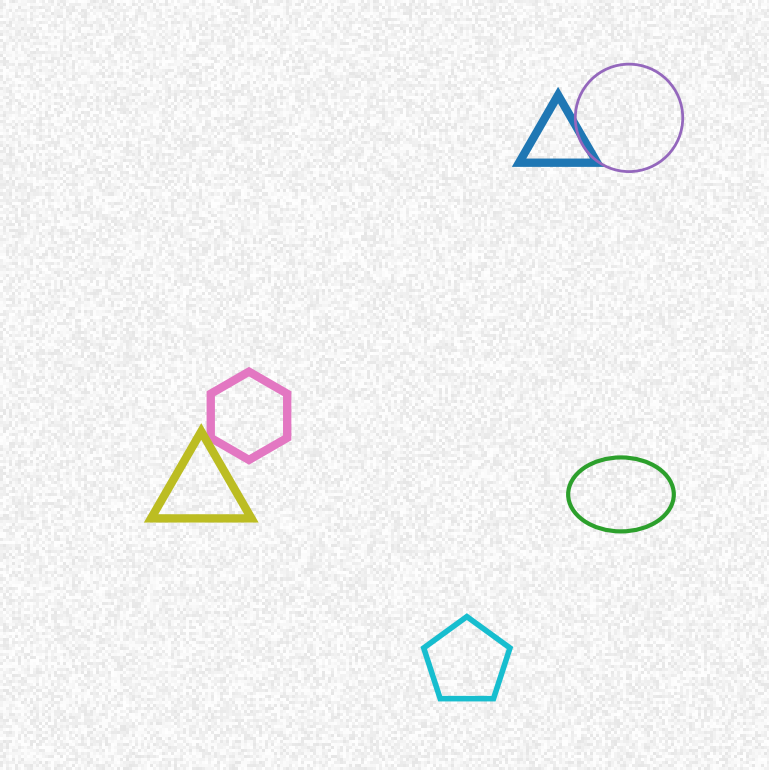[{"shape": "triangle", "thickness": 3, "radius": 0.29, "center": [0.725, 0.818]}, {"shape": "oval", "thickness": 1.5, "radius": 0.34, "center": [0.806, 0.358]}, {"shape": "circle", "thickness": 1, "radius": 0.35, "center": [0.817, 0.847]}, {"shape": "hexagon", "thickness": 3, "radius": 0.29, "center": [0.323, 0.46]}, {"shape": "triangle", "thickness": 3, "radius": 0.38, "center": [0.261, 0.364]}, {"shape": "pentagon", "thickness": 2, "radius": 0.29, "center": [0.606, 0.14]}]